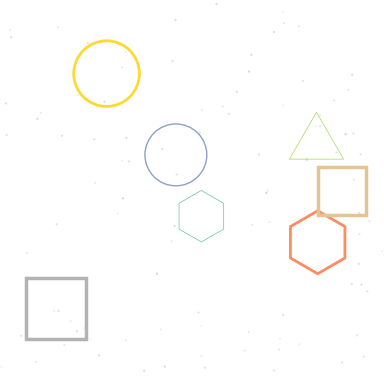[{"shape": "hexagon", "thickness": 0.5, "radius": 0.33, "center": [0.523, 0.438]}, {"shape": "hexagon", "thickness": 2, "radius": 0.41, "center": [0.825, 0.371]}, {"shape": "circle", "thickness": 1, "radius": 0.4, "center": [0.457, 0.598]}, {"shape": "triangle", "thickness": 0.5, "radius": 0.41, "center": [0.822, 0.627]}, {"shape": "circle", "thickness": 2, "radius": 0.43, "center": [0.277, 0.809]}, {"shape": "square", "thickness": 2.5, "radius": 0.31, "center": [0.888, 0.505]}, {"shape": "square", "thickness": 2.5, "radius": 0.39, "center": [0.146, 0.199]}]